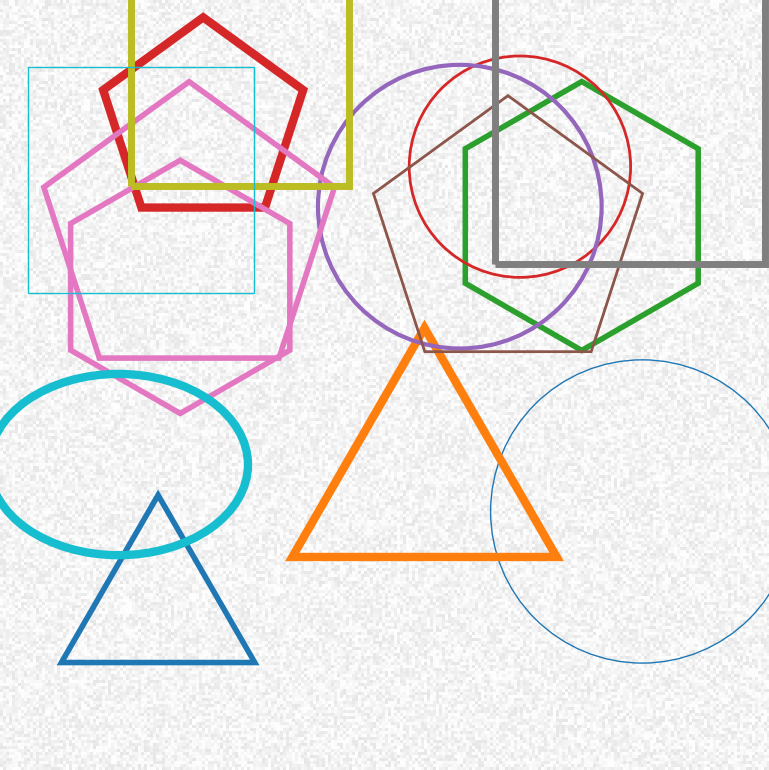[{"shape": "circle", "thickness": 0.5, "radius": 0.98, "center": [0.834, 0.336]}, {"shape": "triangle", "thickness": 2, "radius": 0.72, "center": [0.205, 0.212]}, {"shape": "triangle", "thickness": 3, "radius": 0.99, "center": [0.551, 0.376]}, {"shape": "hexagon", "thickness": 2, "radius": 0.87, "center": [0.756, 0.719]}, {"shape": "circle", "thickness": 1, "radius": 0.72, "center": [0.675, 0.784]}, {"shape": "pentagon", "thickness": 3, "radius": 0.68, "center": [0.264, 0.841]}, {"shape": "circle", "thickness": 1.5, "radius": 0.92, "center": [0.597, 0.732]}, {"shape": "pentagon", "thickness": 1, "radius": 0.92, "center": [0.66, 0.692]}, {"shape": "hexagon", "thickness": 2, "radius": 0.82, "center": [0.234, 0.627]}, {"shape": "pentagon", "thickness": 2, "radius": 0.99, "center": [0.246, 0.695]}, {"shape": "square", "thickness": 2.5, "radius": 0.88, "center": [0.818, 0.832]}, {"shape": "square", "thickness": 2.5, "radius": 0.71, "center": [0.312, 0.899]}, {"shape": "square", "thickness": 0.5, "radius": 0.73, "center": [0.183, 0.766]}, {"shape": "oval", "thickness": 3, "radius": 0.84, "center": [0.154, 0.397]}]